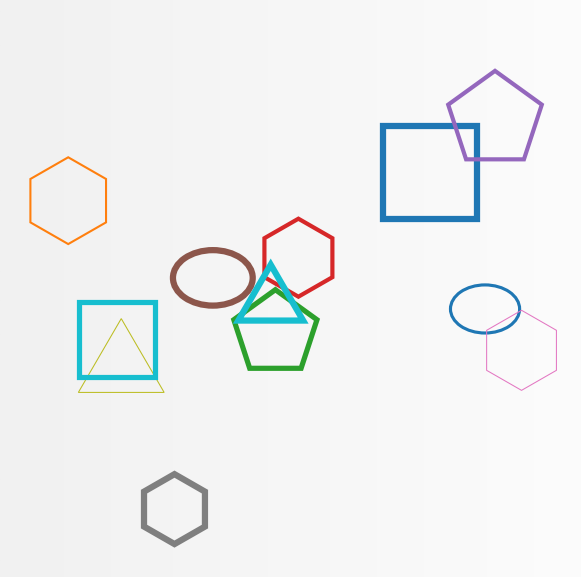[{"shape": "oval", "thickness": 1.5, "radius": 0.3, "center": [0.834, 0.464]}, {"shape": "square", "thickness": 3, "radius": 0.4, "center": [0.74, 0.701]}, {"shape": "hexagon", "thickness": 1, "radius": 0.38, "center": [0.117, 0.652]}, {"shape": "pentagon", "thickness": 2.5, "radius": 0.38, "center": [0.474, 0.422]}, {"shape": "hexagon", "thickness": 2, "radius": 0.34, "center": [0.513, 0.553]}, {"shape": "pentagon", "thickness": 2, "radius": 0.42, "center": [0.852, 0.792]}, {"shape": "oval", "thickness": 3, "radius": 0.34, "center": [0.366, 0.518]}, {"shape": "hexagon", "thickness": 0.5, "radius": 0.35, "center": [0.897, 0.393]}, {"shape": "hexagon", "thickness": 3, "radius": 0.3, "center": [0.3, 0.118]}, {"shape": "triangle", "thickness": 0.5, "radius": 0.43, "center": [0.209, 0.362]}, {"shape": "triangle", "thickness": 3, "radius": 0.32, "center": [0.466, 0.476]}, {"shape": "square", "thickness": 2.5, "radius": 0.33, "center": [0.202, 0.411]}]